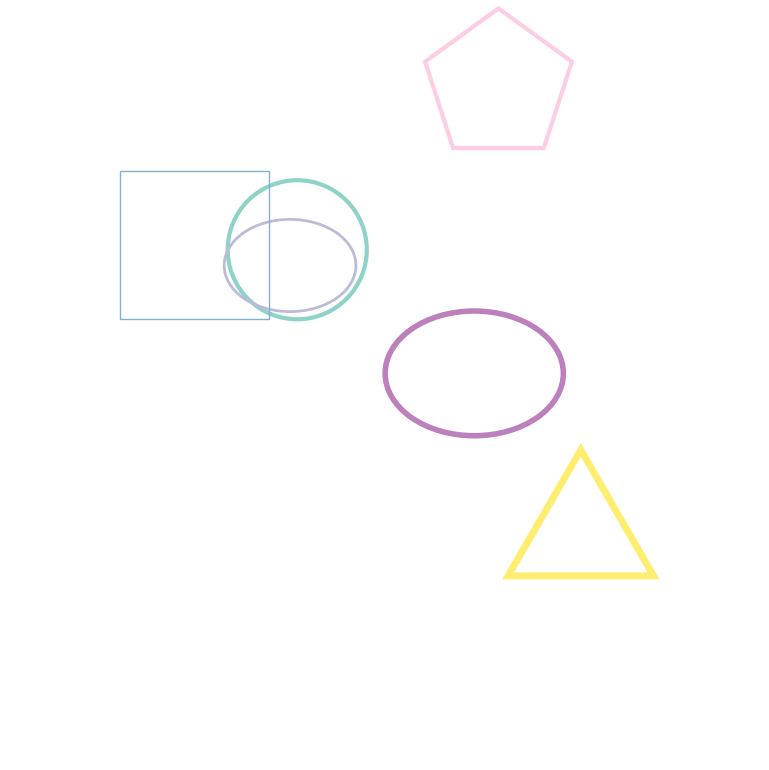[{"shape": "circle", "thickness": 1.5, "radius": 0.45, "center": [0.386, 0.676]}, {"shape": "oval", "thickness": 1, "radius": 0.43, "center": [0.377, 0.655]}, {"shape": "square", "thickness": 0.5, "radius": 0.48, "center": [0.252, 0.682]}, {"shape": "pentagon", "thickness": 1.5, "radius": 0.5, "center": [0.647, 0.889]}, {"shape": "oval", "thickness": 2, "radius": 0.58, "center": [0.616, 0.515]}, {"shape": "triangle", "thickness": 2.5, "radius": 0.55, "center": [0.754, 0.307]}]